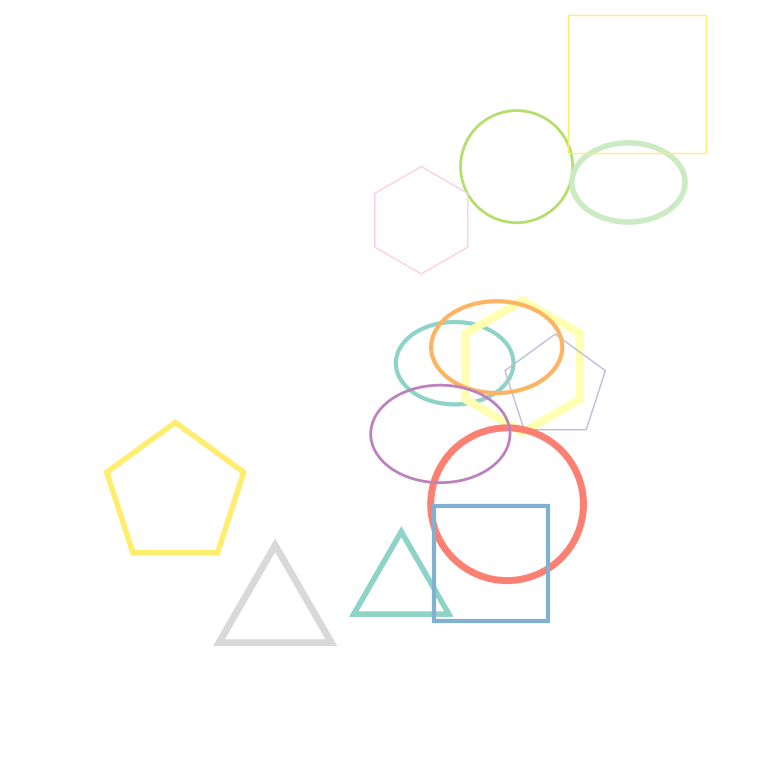[{"shape": "oval", "thickness": 1.5, "radius": 0.38, "center": [0.59, 0.528]}, {"shape": "triangle", "thickness": 2, "radius": 0.36, "center": [0.521, 0.238]}, {"shape": "hexagon", "thickness": 3, "radius": 0.43, "center": [0.679, 0.524]}, {"shape": "pentagon", "thickness": 0.5, "radius": 0.34, "center": [0.721, 0.497]}, {"shape": "circle", "thickness": 2.5, "radius": 0.5, "center": [0.659, 0.345]}, {"shape": "square", "thickness": 1.5, "radius": 0.37, "center": [0.638, 0.268]}, {"shape": "oval", "thickness": 1.5, "radius": 0.43, "center": [0.645, 0.549]}, {"shape": "circle", "thickness": 1, "radius": 0.36, "center": [0.671, 0.784]}, {"shape": "hexagon", "thickness": 0.5, "radius": 0.35, "center": [0.547, 0.714]}, {"shape": "triangle", "thickness": 2.5, "radius": 0.42, "center": [0.357, 0.207]}, {"shape": "oval", "thickness": 1, "radius": 0.45, "center": [0.572, 0.436]}, {"shape": "oval", "thickness": 2, "radius": 0.37, "center": [0.816, 0.763]}, {"shape": "pentagon", "thickness": 2, "radius": 0.47, "center": [0.228, 0.358]}, {"shape": "square", "thickness": 0.5, "radius": 0.45, "center": [0.827, 0.891]}]